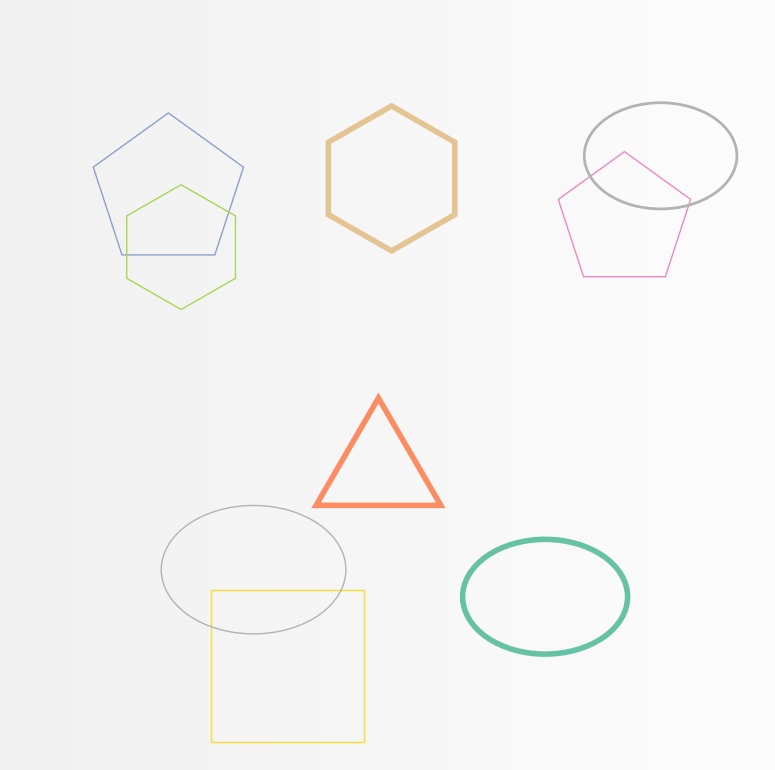[{"shape": "oval", "thickness": 2, "radius": 0.53, "center": [0.703, 0.225]}, {"shape": "triangle", "thickness": 2, "radius": 0.46, "center": [0.488, 0.39]}, {"shape": "pentagon", "thickness": 0.5, "radius": 0.51, "center": [0.217, 0.751]}, {"shape": "pentagon", "thickness": 0.5, "radius": 0.45, "center": [0.806, 0.713]}, {"shape": "hexagon", "thickness": 0.5, "radius": 0.41, "center": [0.234, 0.679]}, {"shape": "square", "thickness": 0.5, "radius": 0.49, "center": [0.371, 0.135]}, {"shape": "hexagon", "thickness": 2, "radius": 0.47, "center": [0.505, 0.768]}, {"shape": "oval", "thickness": 0.5, "radius": 0.6, "center": [0.327, 0.26]}, {"shape": "oval", "thickness": 1, "radius": 0.49, "center": [0.852, 0.798]}]